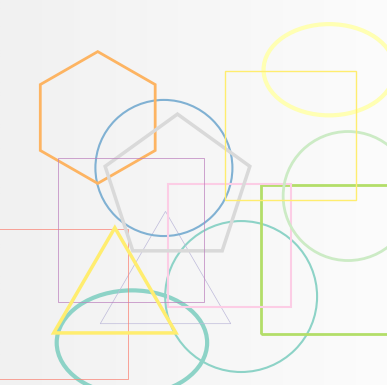[{"shape": "circle", "thickness": 1.5, "radius": 0.98, "center": [0.622, 0.23]}, {"shape": "oval", "thickness": 3, "radius": 0.97, "center": [0.34, 0.11]}, {"shape": "oval", "thickness": 3, "radius": 0.85, "center": [0.849, 0.819]}, {"shape": "triangle", "thickness": 0.5, "radius": 0.97, "center": [0.427, 0.256]}, {"shape": "square", "thickness": 0.5, "radius": 0.97, "center": [0.135, 0.211]}, {"shape": "circle", "thickness": 1.5, "radius": 0.88, "center": [0.423, 0.564]}, {"shape": "hexagon", "thickness": 2, "radius": 0.86, "center": [0.252, 0.695]}, {"shape": "square", "thickness": 2, "radius": 0.97, "center": [0.867, 0.325]}, {"shape": "square", "thickness": 1.5, "radius": 0.8, "center": [0.592, 0.362]}, {"shape": "pentagon", "thickness": 2.5, "radius": 0.98, "center": [0.458, 0.507]}, {"shape": "square", "thickness": 0.5, "radius": 0.94, "center": [0.338, 0.403]}, {"shape": "circle", "thickness": 2, "radius": 0.84, "center": [0.898, 0.491]}, {"shape": "square", "thickness": 1, "radius": 0.84, "center": [0.75, 0.648]}, {"shape": "triangle", "thickness": 2.5, "radius": 0.91, "center": [0.296, 0.226]}]